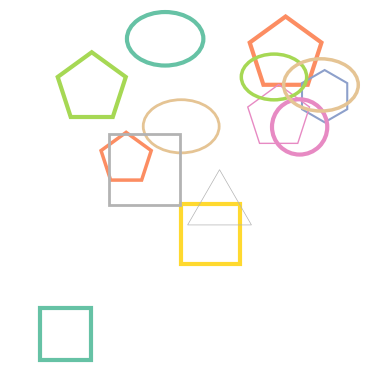[{"shape": "oval", "thickness": 3, "radius": 0.5, "center": [0.429, 0.899]}, {"shape": "square", "thickness": 3, "radius": 0.33, "center": [0.171, 0.132]}, {"shape": "pentagon", "thickness": 3, "radius": 0.49, "center": [0.742, 0.859]}, {"shape": "pentagon", "thickness": 2.5, "radius": 0.34, "center": [0.328, 0.588]}, {"shape": "hexagon", "thickness": 1.5, "radius": 0.34, "center": [0.843, 0.75]}, {"shape": "pentagon", "thickness": 1, "radius": 0.42, "center": [0.724, 0.696]}, {"shape": "circle", "thickness": 3, "radius": 0.36, "center": [0.778, 0.67]}, {"shape": "oval", "thickness": 2.5, "radius": 0.42, "center": [0.712, 0.8]}, {"shape": "pentagon", "thickness": 3, "radius": 0.46, "center": [0.238, 0.771]}, {"shape": "square", "thickness": 3, "radius": 0.39, "center": [0.546, 0.392]}, {"shape": "oval", "thickness": 2.5, "radius": 0.48, "center": [0.834, 0.779]}, {"shape": "oval", "thickness": 2, "radius": 0.49, "center": [0.471, 0.672]}, {"shape": "square", "thickness": 2, "radius": 0.46, "center": [0.375, 0.56]}, {"shape": "triangle", "thickness": 0.5, "radius": 0.48, "center": [0.57, 0.464]}]